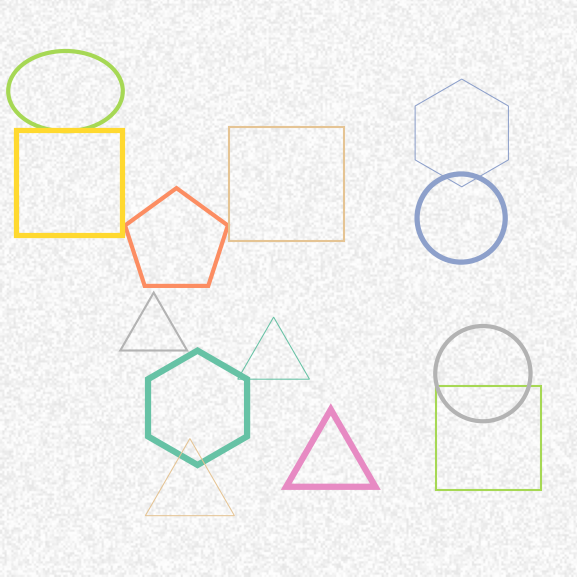[{"shape": "triangle", "thickness": 0.5, "radius": 0.36, "center": [0.474, 0.378]}, {"shape": "hexagon", "thickness": 3, "radius": 0.5, "center": [0.342, 0.293]}, {"shape": "pentagon", "thickness": 2, "radius": 0.47, "center": [0.306, 0.58]}, {"shape": "circle", "thickness": 2.5, "radius": 0.38, "center": [0.799, 0.622]}, {"shape": "hexagon", "thickness": 0.5, "radius": 0.47, "center": [0.8, 0.769]}, {"shape": "triangle", "thickness": 3, "radius": 0.45, "center": [0.573, 0.201]}, {"shape": "square", "thickness": 1, "radius": 0.45, "center": [0.846, 0.241]}, {"shape": "oval", "thickness": 2, "radius": 0.5, "center": [0.113, 0.841]}, {"shape": "square", "thickness": 2.5, "radius": 0.46, "center": [0.119, 0.683]}, {"shape": "square", "thickness": 1, "radius": 0.49, "center": [0.496, 0.68]}, {"shape": "triangle", "thickness": 0.5, "radius": 0.45, "center": [0.329, 0.151]}, {"shape": "circle", "thickness": 2, "radius": 0.41, "center": [0.836, 0.352]}, {"shape": "triangle", "thickness": 1, "radius": 0.33, "center": [0.266, 0.426]}]